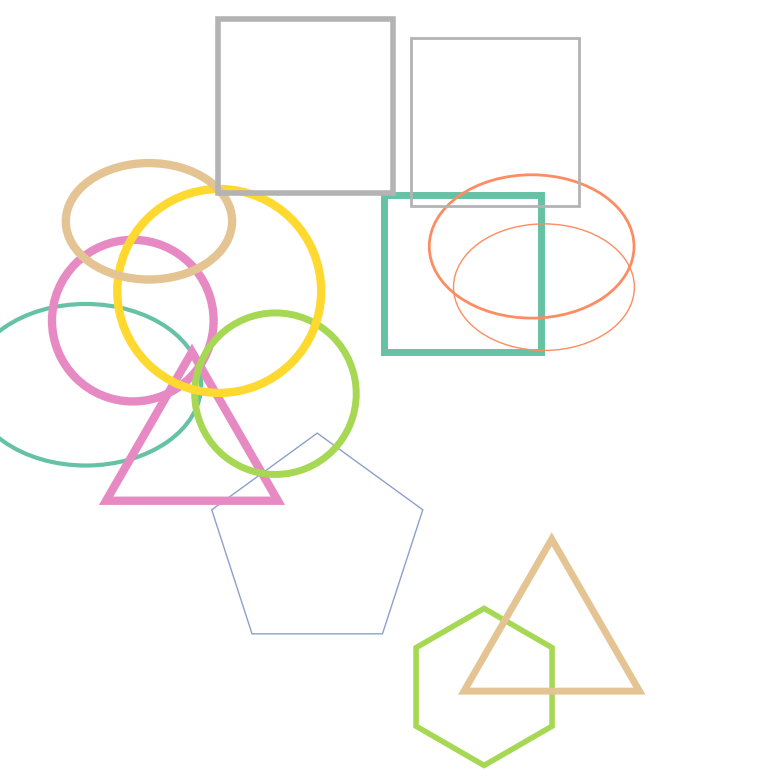[{"shape": "square", "thickness": 2.5, "radius": 0.51, "center": [0.6, 0.644]}, {"shape": "oval", "thickness": 1.5, "radius": 0.75, "center": [0.111, 0.5]}, {"shape": "oval", "thickness": 1, "radius": 0.66, "center": [0.69, 0.68]}, {"shape": "oval", "thickness": 0.5, "radius": 0.59, "center": [0.706, 0.627]}, {"shape": "pentagon", "thickness": 0.5, "radius": 0.72, "center": [0.412, 0.293]}, {"shape": "circle", "thickness": 3, "radius": 0.52, "center": [0.172, 0.584]}, {"shape": "triangle", "thickness": 3, "radius": 0.64, "center": [0.249, 0.414]}, {"shape": "hexagon", "thickness": 2, "radius": 0.51, "center": [0.629, 0.108]}, {"shape": "circle", "thickness": 2.5, "radius": 0.52, "center": [0.358, 0.489]}, {"shape": "circle", "thickness": 3, "radius": 0.66, "center": [0.285, 0.622]}, {"shape": "triangle", "thickness": 2.5, "radius": 0.66, "center": [0.717, 0.168]}, {"shape": "oval", "thickness": 3, "radius": 0.54, "center": [0.193, 0.713]}, {"shape": "square", "thickness": 2, "radius": 0.57, "center": [0.397, 0.863]}, {"shape": "square", "thickness": 1, "radius": 0.55, "center": [0.642, 0.841]}]